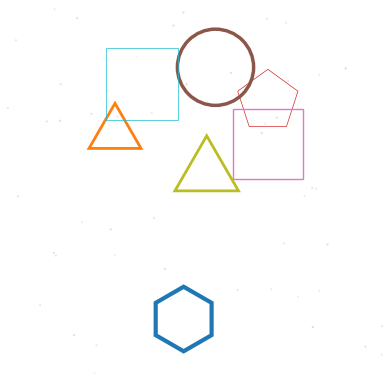[{"shape": "hexagon", "thickness": 3, "radius": 0.42, "center": [0.477, 0.171]}, {"shape": "triangle", "thickness": 2, "radius": 0.39, "center": [0.299, 0.654]}, {"shape": "pentagon", "thickness": 0.5, "radius": 0.41, "center": [0.696, 0.738]}, {"shape": "circle", "thickness": 2.5, "radius": 0.49, "center": [0.56, 0.825]}, {"shape": "square", "thickness": 1, "radius": 0.46, "center": [0.696, 0.627]}, {"shape": "triangle", "thickness": 2, "radius": 0.48, "center": [0.537, 0.552]}, {"shape": "square", "thickness": 0.5, "radius": 0.47, "center": [0.368, 0.782]}]